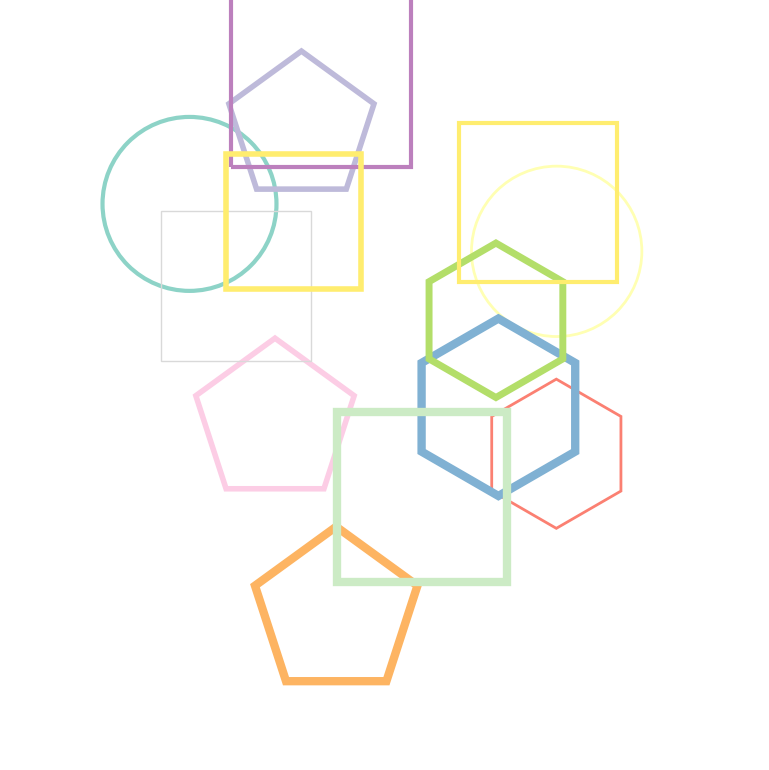[{"shape": "circle", "thickness": 1.5, "radius": 0.56, "center": [0.246, 0.735]}, {"shape": "circle", "thickness": 1, "radius": 0.55, "center": [0.723, 0.674]}, {"shape": "pentagon", "thickness": 2, "radius": 0.5, "center": [0.391, 0.835]}, {"shape": "hexagon", "thickness": 1, "radius": 0.48, "center": [0.723, 0.411]}, {"shape": "hexagon", "thickness": 3, "radius": 0.58, "center": [0.647, 0.471]}, {"shape": "pentagon", "thickness": 3, "radius": 0.55, "center": [0.437, 0.205]}, {"shape": "hexagon", "thickness": 2.5, "radius": 0.5, "center": [0.644, 0.584]}, {"shape": "pentagon", "thickness": 2, "radius": 0.54, "center": [0.357, 0.453]}, {"shape": "square", "thickness": 0.5, "radius": 0.49, "center": [0.307, 0.628]}, {"shape": "square", "thickness": 1.5, "radius": 0.58, "center": [0.417, 0.9]}, {"shape": "square", "thickness": 3, "radius": 0.55, "center": [0.548, 0.355]}, {"shape": "square", "thickness": 2, "radius": 0.44, "center": [0.381, 0.713]}, {"shape": "square", "thickness": 1.5, "radius": 0.52, "center": [0.699, 0.737]}]